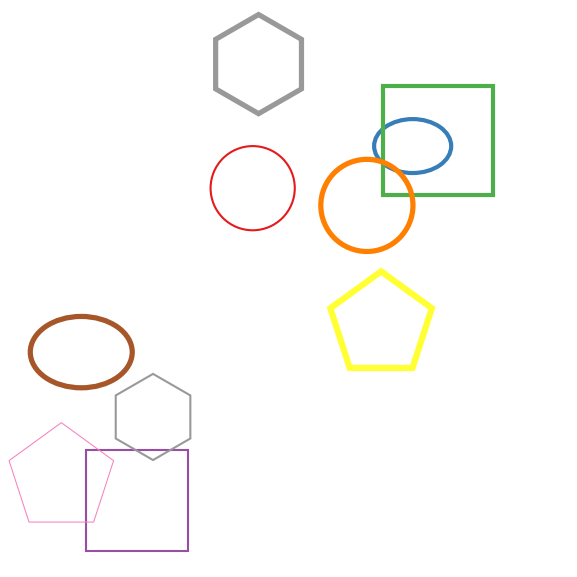[{"shape": "circle", "thickness": 1, "radius": 0.36, "center": [0.438, 0.673]}, {"shape": "oval", "thickness": 2, "radius": 0.33, "center": [0.715, 0.746]}, {"shape": "square", "thickness": 2, "radius": 0.47, "center": [0.759, 0.756]}, {"shape": "square", "thickness": 1, "radius": 0.44, "center": [0.237, 0.133]}, {"shape": "circle", "thickness": 2.5, "radius": 0.4, "center": [0.635, 0.643]}, {"shape": "pentagon", "thickness": 3, "radius": 0.46, "center": [0.66, 0.437]}, {"shape": "oval", "thickness": 2.5, "radius": 0.44, "center": [0.141, 0.389]}, {"shape": "pentagon", "thickness": 0.5, "radius": 0.48, "center": [0.106, 0.172]}, {"shape": "hexagon", "thickness": 1, "radius": 0.37, "center": [0.265, 0.277]}, {"shape": "hexagon", "thickness": 2.5, "radius": 0.43, "center": [0.448, 0.888]}]